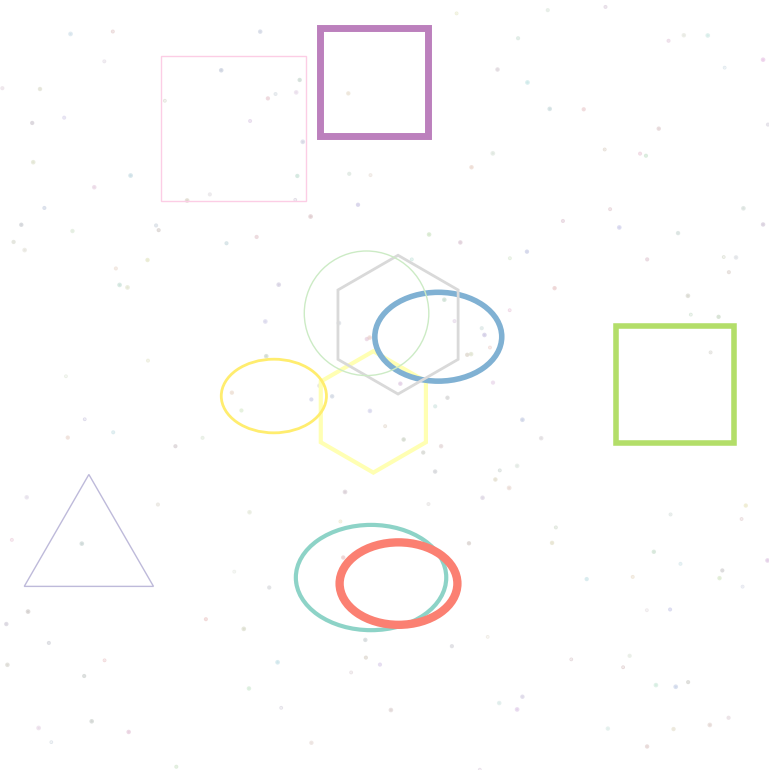[{"shape": "oval", "thickness": 1.5, "radius": 0.49, "center": [0.482, 0.25]}, {"shape": "hexagon", "thickness": 1.5, "radius": 0.39, "center": [0.485, 0.465]}, {"shape": "triangle", "thickness": 0.5, "radius": 0.48, "center": [0.115, 0.287]}, {"shape": "oval", "thickness": 3, "radius": 0.38, "center": [0.518, 0.242]}, {"shape": "oval", "thickness": 2, "radius": 0.41, "center": [0.569, 0.563]}, {"shape": "square", "thickness": 2, "radius": 0.38, "center": [0.877, 0.5]}, {"shape": "square", "thickness": 0.5, "radius": 0.47, "center": [0.303, 0.833]}, {"shape": "hexagon", "thickness": 1, "radius": 0.45, "center": [0.517, 0.578]}, {"shape": "square", "thickness": 2.5, "radius": 0.35, "center": [0.486, 0.893]}, {"shape": "circle", "thickness": 0.5, "radius": 0.4, "center": [0.476, 0.593]}, {"shape": "oval", "thickness": 1, "radius": 0.34, "center": [0.356, 0.486]}]